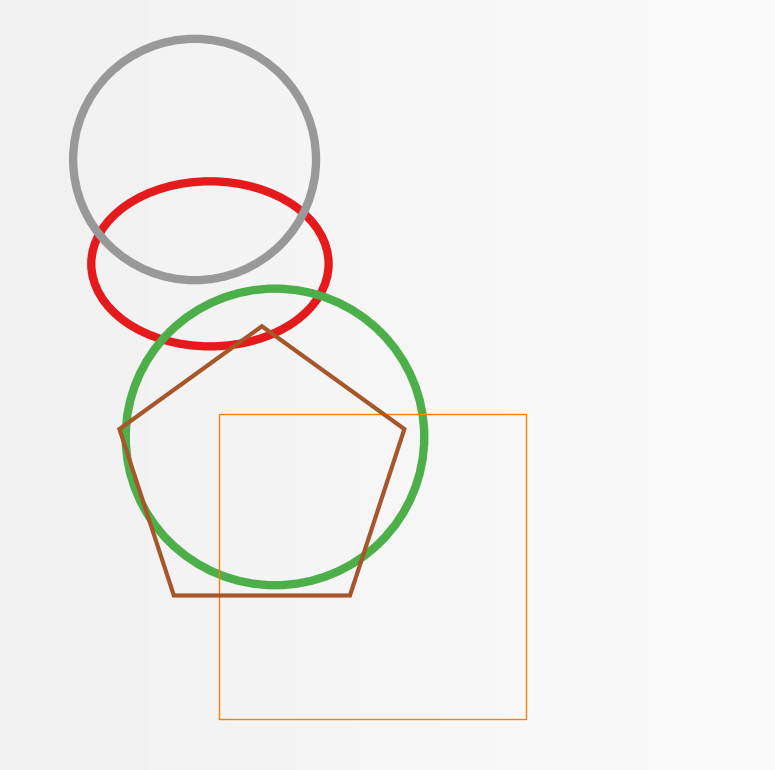[{"shape": "oval", "thickness": 3, "radius": 0.77, "center": [0.271, 0.657]}, {"shape": "circle", "thickness": 3, "radius": 0.96, "center": [0.355, 0.433]}, {"shape": "square", "thickness": 0.5, "radius": 0.99, "center": [0.481, 0.264]}, {"shape": "pentagon", "thickness": 1.5, "radius": 0.97, "center": [0.338, 0.383]}, {"shape": "circle", "thickness": 3, "radius": 0.78, "center": [0.251, 0.793]}]